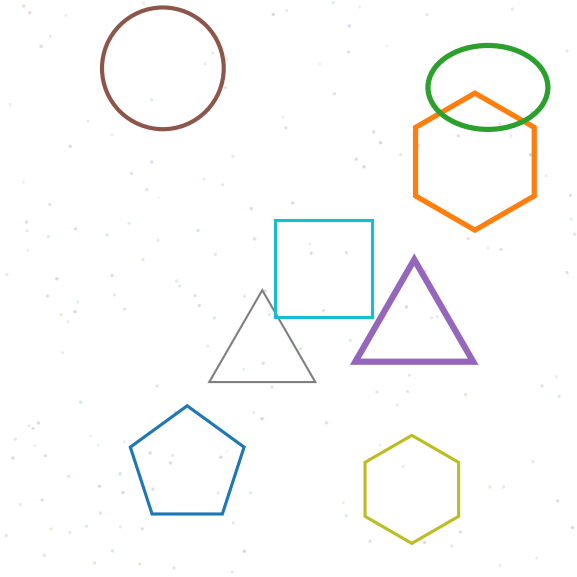[{"shape": "pentagon", "thickness": 1.5, "radius": 0.52, "center": [0.324, 0.193]}, {"shape": "hexagon", "thickness": 2.5, "radius": 0.59, "center": [0.822, 0.719]}, {"shape": "oval", "thickness": 2.5, "radius": 0.52, "center": [0.845, 0.848]}, {"shape": "triangle", "thickness": 3, "radius": 0.59, "center": [0.717, 0.432]}, {"shape": "circle", "thickness": 2, "radius": 0.53, "center": [0.282, 0.881]}, {"shape": "triangle", "thickness": 1, "radius": 0.53, "center": [0.454, 0.391]}, {"shape": "hexagon", "thickness": 1.5, "radius": 0.47, "center": [0.713, 0.152]}, {"shape": "square", "thickness": 1.5, "radius": 0.42, "center": [0.56, 0.534]}]